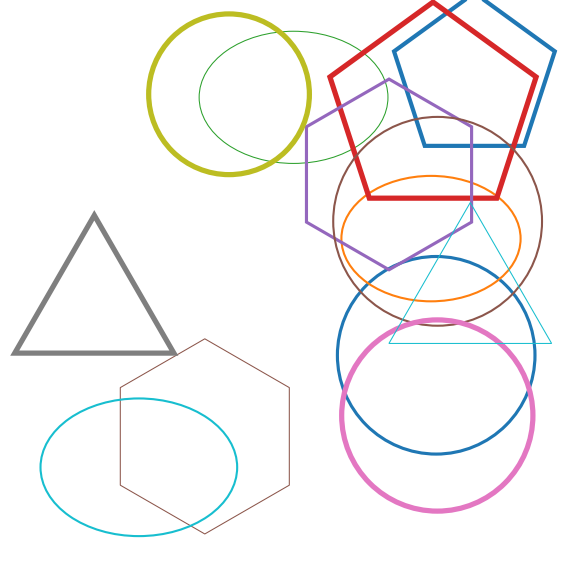[{"shape": "pentagon", "thickness": 2, "radius": 0.73, "center": [0.822, 0.865]}, {"shape": "circle", "thickness": 1.5, "radius": 0.86, "center": [0.755, 0.384]}, {"shape": "oval", "thickness": 1, "radius": 0.78, "center": [0.746, 0.586]}, {"shape": "oval", "thickness": 0.5, "radius": 0.82, "center": [0.508, 0.831]}, {"shape": "pentagon", "thickness": 2.5, "radius": 0.94, "center": [0.75, 0.808]}, {"shape": "hexagon", "thickness": 1.5, "radius": 0.83, "center": [0.674, 0.697]}, {"shape": "circle", "thickness": 1, "radius": 0.9, "center": [0.758, 0.616]}, {"shape": "hexagon", "thickness": 0.5, "radius": 0.84, "center": [0.355, 0.243]}, {"shape": "circle", "thickness": 2.5, "radius": 0.83, "center": [0.757, 0.28]}, {"shape": "triangle", "thickness": 2.5, "radius": 0.8, "center": [0.163, 0.467]}, {"shape": "circle", "thickness": 2.5, "radius": 0.7, "center": [0.397, 0.836]}, {"shape": "oval", "thickness": 1, "radius": 0.85, "center": [0.24, 0.19]}, {"shape": "triangle", "thickness": 0.5, "radius": 0.81, "center": [0.814, 0.486]}]